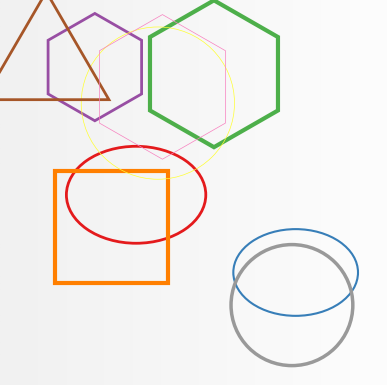[{"shape": "oval", "thickness": 2, "radius": 0.9, "center": [0.351, 0.494]}, {"shape": "oval", "thickness": 1.5, "radius": 0.8, "center": [0.763, 0.292]}, {"shape": "hexagon", "thickness": 3, "radius": 0.95, "center": [0.552, 0.808]}, {"shape": "hexagon", "thickness": 2, "radius": 0.7, "center": [0.245, 0.826]}, {"shape": "square", "thickness": 3, "radius": 0.73, "center": [0.287, 0.411]}, {"shape": "circle", "thickness": 0.5, "radius": 0.99, "center": [0.407, 0.732]}, {"shape": "triangle", "thickness": 2, "radius": 0.93, "center": [0.119, 0.835]}, {"shape": "hexagon", "thickness": 0.5, "radius": 0.94, "center": [0.419, 0.774]}, {"shape": "circle", "thickness": 2.5, "radius": 0.79, "center": [0.753, 0.208]}]